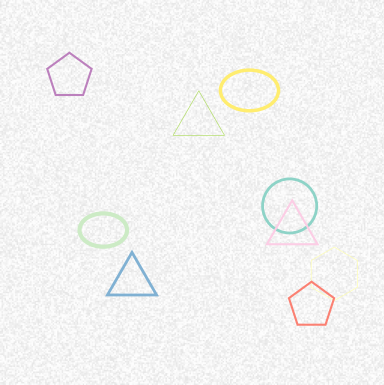[{"shape": "circle", "thickness": 2, "radius": 0.35, "center": [0.752, 0.465]}, {"shape": "hexagon", "thickness": 0.5, "radius": 0.35, "center": [0.868, 0.289]}, {"shape": "pentagon", "thickness": 1.5, "radius": 0.31, "center": [0.809, 0.207]}, {"shape": "triangle", "thickness": 2, "radius": 0.37, "center": [0.343, 0.271]}, {"shape": "triangle", "thickness": 0.5, "radius": 0.39, "center": [0.516, 0.687]}, {"shape": "triangle", "thickness": 1.5, "radius": 0.38, "center": [0.759, 0.404]}, {"shape": "pentagon", "thickness": 1.5, "radius": 0.3, "center": [0.18, 0.802]}, {"shape": "oval", "thickness": 3, "radius": 0.31, "center": [0.268, 0.402]}, {"shape": "oval", "thickness": 2.5, "radius": 0.38, "center": [0.648, 0.765]}]